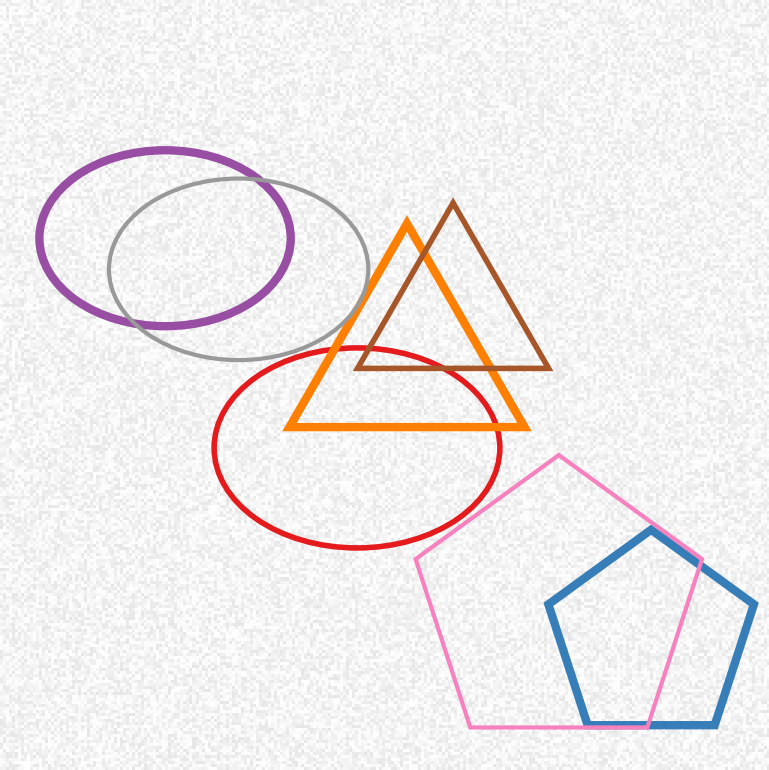[{"shape": "oval", "thickness": 2, "radius": 0.93, "center": [0.464, 0.418]}, {"shape": "pentagon", "thickness": 3, "radius": 0.7, "center": [0.846, 0.172]}, {"shape": "oval", "thickness": 3, "radius": 0.82, "center": [0.214, 0.691]}, {"shape": "triangle", "thickness": 3, "radius": 0.88, "center": [0.529, 0.533]}, {"shape": "triangle", "thickness": 2, "radius": 0.72, "center": [0.588, 0.593]}, {"shape": "pentagon", "thickness": 1.5, "radius": 0.98, "center": [0.726, 0.213]}, {"shape": "oval", "thickness": 1.5, "radius": 0.84, "center": [0.31, 0.65]}]